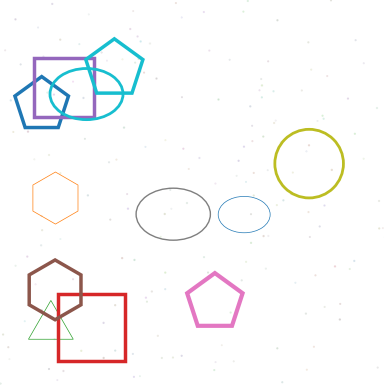[{"shape": "pentagon", "thickness": 2.5, "radius": 0.37, "center": [0.108, 0.728]}, {"shape": "oval", "thickness": 0.5, "radius": 0.34, "center": [0.634, 0.443]}, {"shape": "hexagon", "thickness": 0.5, "radius": 0.34, "center": [0.144, 0.486]}, {"shape": "triangle", "thickness": 0.5, "radius": 0.34, "center": [0.132, 0.152]}, {"shape": "square", "thickness": 2.5, "radius": 0.44, "center": [0.239, 0.149]}, {"shape": "square", "thickness": 2.5, "radius": 0.39, "center": [0.166, 0.773]}, {"shape": "hexagon", "thickness": 2.5, "radius": 0.39, "center": [0.143, 0.247]}, {"shape": "pentagon", "thickness": 3, "radius": 0.38, "center": [0.558, 0.215]}, {"shape": "oval", "thickness": 1, "radius": 0.48, "center": [0.45, 0.444]}, {"shape": "circle", "thickness": 2, "radius": 0.45, "center": [0.803, 0.575]}, {"shape": "oval", "thickness": 2, "radius": 0.47, "center": [0.225, 0.756]}, {"shape": "pentagon", "thickness": 2.5, "radius": 0.39, "center": [0.297, 0.821]}]